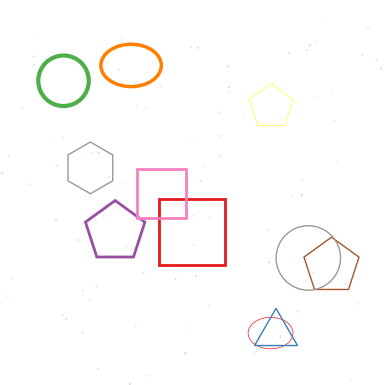[{"shape": "square", "thickness": 2, "radius": 0.43, "center": [0.499, 0.398]}, {"shape": "oval", "thickness": 0.5, "radius": 0.29, "center": [0.703, 0.135]}, {"shape": "triangle", "thickness": 1, "radius": 0.32, "center": [0.717, 0.135]}, {"shape": "circle", "thickness": 3, "radius": 0.33, "center": [0.165, 0.79]}, {"shape": "pentagon", "thickness": 2, "radius": 0.41, "center": [0.299, 0.398]}, {"shape": "oval", "thickness": 2.5, "radius": 0.39, "center": [0.341, 0.83]}, {"shape": "pentagon", "thickness": 0.5, "radius": 0.3, "center": [0.704, 0.723]}, {"shape": "pentagon", "thickness": 1, "radius": 0.38, "center": [0.861, 0.309]}, {"shape": "square", "thickness": 2, "radius": 0.32, "center": [0.419, 0.497]}, {"shape": "hexagon", "thickness": 1, "radius": 0.34, "center": [0.235, 0.564]}, {"shape": "circle", "thickness": 1, "radius": 0.42, "center": [0.801, 0.33]}]